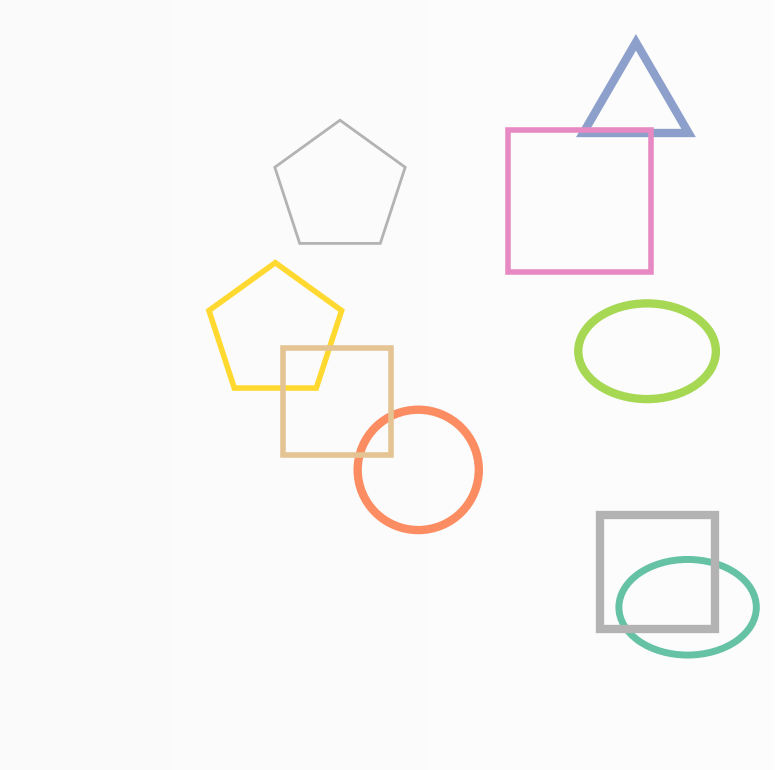[{"shape": "oval", "thickness": 2.5, "radius": 0.44, "center": [0.887, 0.211]}, {"shape": "circle", "thickness": 3, "radius": 0.39, "center": [0.54, 0.39]}, {"shape": "triangle", "thickness": 3, "radius": 0.39, "center": [0.821, 0.867]}, {"shape": "square", "thickness": 2, "radius": 0.46, "center": [0.748, 0.739]}, {"shape": "oval", "thickness": 3, "radius": 0.44, "center": [0.835, 0.544]}, {"shape": "pentagon", "thickness": 2, "radius": 0.45, "center": [0.355, 0.569]}, {"shape": "square", "thickness": 2, "radius": 0.35, "center": [0.435, 0.479]}, {"shape": "square", "thickness": 3, "radius": 0.37, "center": [0.848, 0.257]}, {"shape": "pentagon", "thickness": 1, "radius": 0.44, "center": [0.439, 0.755]}]